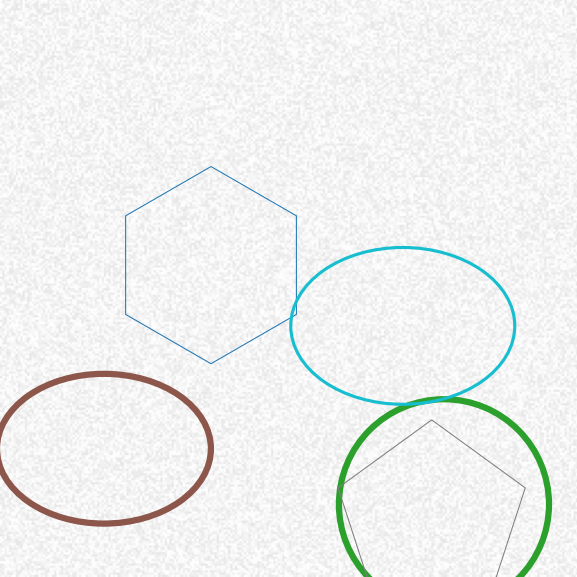[{"shape": "hexagon", "thickness": 0.5, "radius": 0.85, "center": [0.365, 0.54]}, {"shape": "circle", "thickness": 3, "radius": 0.91, "center": [0.769, 0.126]}, {"shape": "oval", "thickness": 3, "radius": 0.93, "center": [0.18, 0.222]}, {"shape": "pentagon", "thickness": 0.5, "radius": 0.85, "center": [0.747, 0.102]}, {"shape": "oval", "thickness": 1.5, "radius": 0.97, "center": [0.697, 0.435]}]